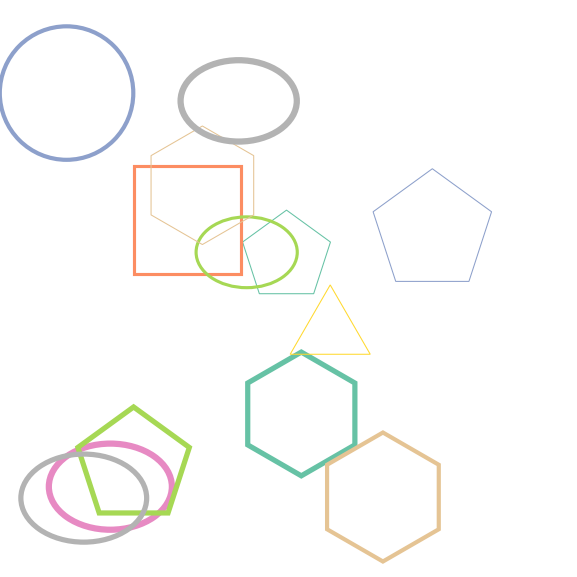[{"shape": "pentagon", "thickness": 0.5, "radius": 0.4, "center": [0.496, 0.555]}, {"shape": "hexagon", "thickness": 2.5, "radius": 0.54, "center": [0.522, 0.282]}, {"shape": "square", "thickness": 1.5, "radius": 0.47, "center": [0.325, 0.618]}, {"shape": "circle", "thickness": 2, "radius": 0.58, "center": [0.115, 0.838]}, {"shape": "pentagon", "thickness": 0.5, "radius": 0.54, "center": [0.749, 0.599]}, {"shape": "oval", "thickness": 3, "radius": 0.53, "center": [0.191, 0.156]}, {"shape": "oval", "thickness": 1.5, "radius": 0.44, "center": [0.427, 0.562]}, {"shape": "pentagon", "thickness": 2.5, "radius": 0.51, "center": [0.231, 0.193]}, {"shape": "triangle", "thickness": 0.5, "radius": 0.4, "center": [0.572, 0.426]}, {"shape": "hexagon", "thickness": 2, "radius": 0.56, "center": [0.663, 0.139]}, {"shape": "hexagon", "thickness": 0.5, "radius": 0.51, "center": [0.35, 0.678]}, {"shape": "oval", "thickness": 2.5, "radius": 0.54, "center": [0.145, 0.137]}, {"shape": "oval", "thickness": 3, "radius": 0.5, "center": [0.413, 0.824]}]